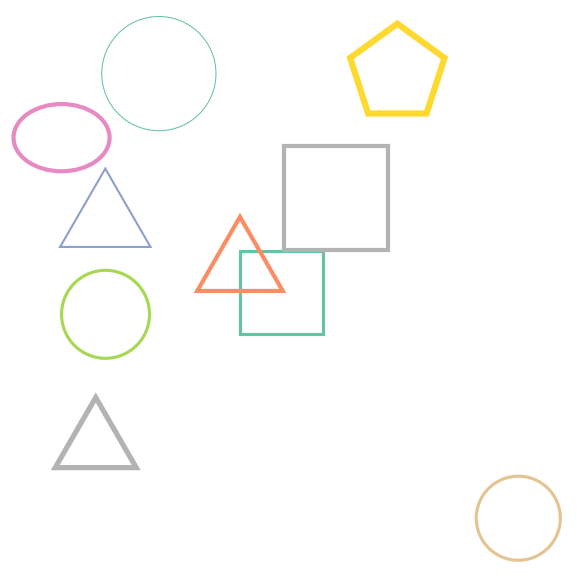[{"shape": "circle", "thickness": 0.5, "radius": 0.49, "center": [0.275, 0.872]}, {"shape": "square", "thickness": 1.5, "radius": 0.36, "center": [0.487, 0.492]}, {"shape": "triangle", "thickness": 2, "radius": 0.43, "center": [0.416, 0.538]}, {"shape": "triangle", "thickness": 1, "radius": 0.45, "center": [0.182, 0.617]}, {"shape": "oval", "thickness": 2, "radius": 0.42, "center": [0.107, 0.761]}, {"shape": "circle", "thickness": 1.5, "radius": 0.38, "center": [0.183, 0.455]}, {"shape": "pentagon", "thickness": 3, "radius": 0.43, "center": [0.688, 0.872]}, {"shape": "circle", "thickness": 1.5, "radius": 0.36, "center": [0.897, 0.102]}, {"shape": "square", "thickness": 2, "radius": 0.45, "center": [0.582, 0.657]}, {"shape": "triangle", "thickness": 2.5, "radius": 0.4, "center": [0.166, 0.23]}]